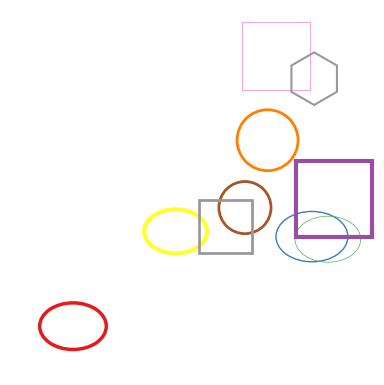[{"shape": "oval", "thickness": 2.5, "radius": 0.43, "center": [0.19, 0.153]}, {"shape": "oval", "thickness": 1, "radius": 0.47, "center": [0.81, 0.385]}, {"shape": "oval", "thickness": 0.5, "radius": 0.43, "center": [0.852, 0.379]}, {"shape": "square", "thickness": 3, "radius": 0.49, "center": [0.868, 0.484]}, {"shape": "circle", "thickness": 2, "radius": 0.4, "center": [0.695, 0.636]}, {"shape": "oval", "thickness": 3, "radius": 0.41, "center": [0.456, 0.399]}, {"shape": "circle", "thickness": 2, "radius": 0.34, "center": [0.636, 0.461]}, {"shape": "square", "thickness": 0.5, "radius": 0.44, "center": [0.718, 0.855]}, {"shape": "hexagon", "thickness": 1.5, "radius": 0.34, "center": [0.816, 0.796]}, {"shape": "square", "thickness": 2, "radius": 0.34, "center": [0.586, 0.412]}]